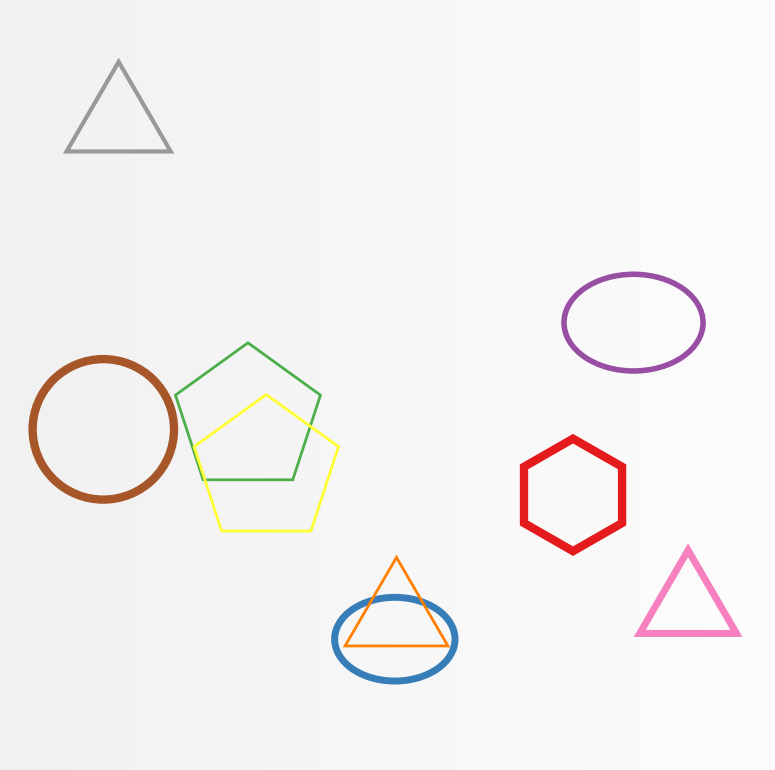[{"shape": "hexagon", "thickness": 3, "radius": 0.37, "center": [0.739, 0.357]}, {"shape": "oval", "thickness": 2.5, "radius": 0.39, "center": [0.509, 0.17]}, {"shape": "pentagon", "thickness": 1, "radius": 0.49, "center": [0.32, 0.456]}, {"shape": "oval", "thickness": 2, "radius": 0.45, "center": [0.817, 0.581]}, {"shape": "triangle", "thickness": 1, "radius": 0.38, "center": [0.512, 0.199]}, {"shape": "pentagon", "thickness": 1, "radius": 0.49, "center": [0.344, 0.39]}, {"shape": "circle", "thickness": 3, "radius": 0.46, "center": [0.133, 0.442]}, {"shape": "triangle", "thickness": 2.5, "radius": 0.36, "center": [0.888, 0.213]}, {"shape": "triangle", "thickness": 1.5, "radius": 0.39, "center": [0.153, 0.842]}]